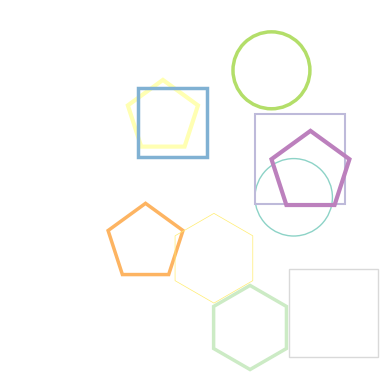[{"shape": "circle", "thickness": 1, "radius": 0.5, "center": [0.763, 0.488]}, {"shape": "pentagon", "thickness": 3, "radius": 0.48, "center": [0.423, 0.697]}, {"shape": "square", "thickness": 1.5, "radius": 0.58, "center": [0.779, 0.588]}, {"shape": "square", "thickness": 2.5, "radius": 0.45, "center": [0.447, 0.683]}, {"shape": "pentagon", "thickness": 2.5, "radius": 0.51, "center": [0.378, 0.37]}, {"shape": "circle", "thickness": 2.5, "radius": 0.5, "center": [0.705, 0.817]}, {"shape": "square", "thickness": 1, "radius": 0.57, "center": [0.866, 0.187]}, {"shape": "pentagon", "thickness": 3, "radius": 0.53, "center": [0.806, 0.554]}, {"shape": "hexagon", "thickness": 2.5, "radius": 0.55, "center": [0.649, 0.149]}, {"shape": "hexagon", "thickness": 0.5, "radius": 0.58, "center": [0.556, 0.329]}]